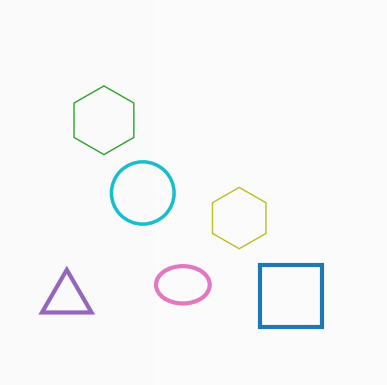[{"shape": "square", "thickness": 3, "radius": 0.4, "center": [0.751, 0.231]}, {"shape": "hexagon", "thickness": 1, "radius": 0.45, "center": [0.268, 0.688]}, {"shape": "triangle", "thickness": 3, "radius": 0.37, "center": [0.172, 0.225]}, {"shape": "oval", "thickness": 3, "radius": 0.35, "center": [0.472, 0.26]}, {"shape": "hexagon", "thickness": 1, "radius": 0.4, "center": [0.617, 0.434]}, {"shape": "circle", "thickness": 2.5, "radius": 0.4, "center": [0.368, 0.499]}]